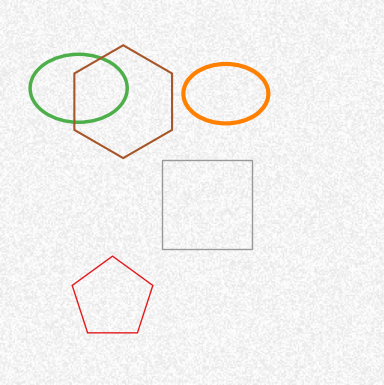[{"shape": "pentagon", "thickness": 1, "radius": 0.55, "center": [0.292, 0.225]}, {"shape": "oval", "thickness": 2.5, "radius": 0.63, "center": [0.204, 0.771]}, {"shape": "oval", "thickness": 3, "radius": 0.55, "center": [0.587, 0.757]}, {"shape": "hexagon", "thickness": 1.5, "radius": 0.73, "center": [0.32, 0.736]}, {"shape": "square", "thickness": 1, "radius": 0.58, "center": [0.538, 0.468]}]